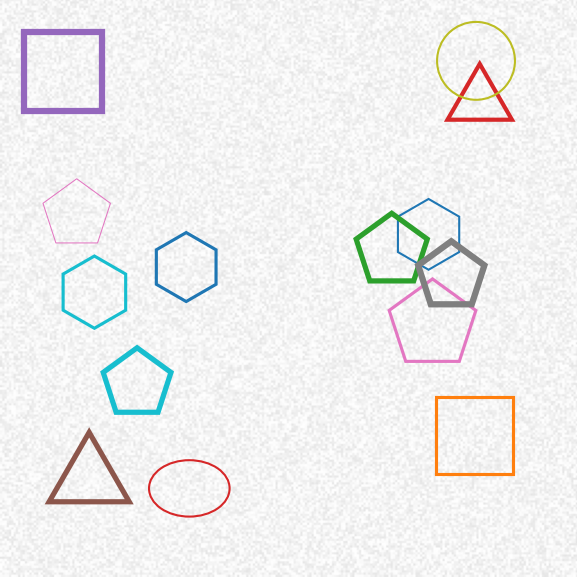[{"shape": "hexagon", "thickness": 1.5, "radius": 0.3, "center": [0.322, 0.537]}, {"shape": "hexagon", "thickness": 1, "radius": 0.31, "center": [0.742, 0.593]}, {"shape": "square", "thickness": 1.5, "radius": 0.33, "center": [0.822, 0.246]}, {"shape": "pentagon", "thickness": 2.5, "radius": 0.32, "center": [0.678, 0.565]}, {"shape": "oval", "thickness": 1, "radius": 0.35, "center": [0.328, 0.153]}, {"shape": "triangle", "thickness": 2, "radius": 0.32, "center": [0.831, 0.824]}, {"shape": "square", "thickness": 3, "radius": 0.34, "center": [0.109, 0.875]}, {"shape": "triangle", "thickness": 2.5, "radius": 0.4, "center": [0.154, 0.17]}, {"shape": "pentagon", "thickness": 0.5, "radius": 0.31, "center": [0.133, 0.628]}, {"shape": "pentagon", "thickness": 1.5, "radius": 0.39, "center": [0.749, 0.437]}, {"shape": "pentagon", "thickness": 3, "radius": 0.3, "center": [0.781, 0.521]}, {"shape": "circle", "thickness": 1, "radius": 0.34, "center": [0.824, 0.894]}, {"shape": "hexagon", "thickness": 1.5, "radius": 0.31, "center": [0.163, 0.493]}, {"shape": "pentagon", "thickness": 2.5, "radius": 0.31, "center": [0.237, 0.335]}]